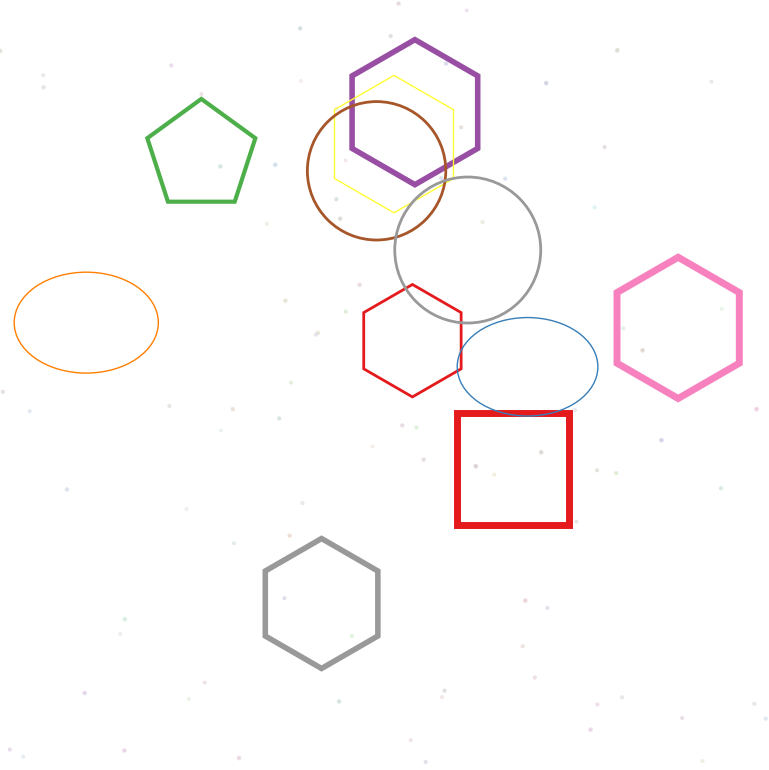[{"shape": "square", "thickness": 2.5, "radius": 0.37, "center": [0.666, 0.391]}, {"shape": "hexagon", "thickness": 1, "radius": 0.37, "center": [0.536, 0.558]}, {"shape": "oval", "thickness": 0.5, "radius": 0.46, "center": [0.685, 0.524]}, {"shape": "pentagon", "thickness": 1.5, "radius": 0.37, "center": [0.261, 0.798]}, {"shape": "hexagon", "thickness": 2, "radius": 0.47, "center": [0.539, 0.854]}, {"shape": "oval", "thickness": 0.5, "radius": 0.47, "center": [0.112, 0.581]}, {"shape": "hexagon", "thickness": 0.5, "radius": 0.45, "center": [0.512, 0.813]}, {"shape": "circle", "thickness": 1, "radius": 0.45, "center": [0.489, 0.778]}, {"shape": "hexagon", "thickness": 2.5, "radius": 0.46, "center": [0.881, 0.574]}, {"shape": "hexagon", "thickness": 2, "radius": 0.42, "center": [0.418, 0.216]}, {"shape": "circle", "thickness": 1, "radius": 0.47, "center": [0.607, 0.675]}]